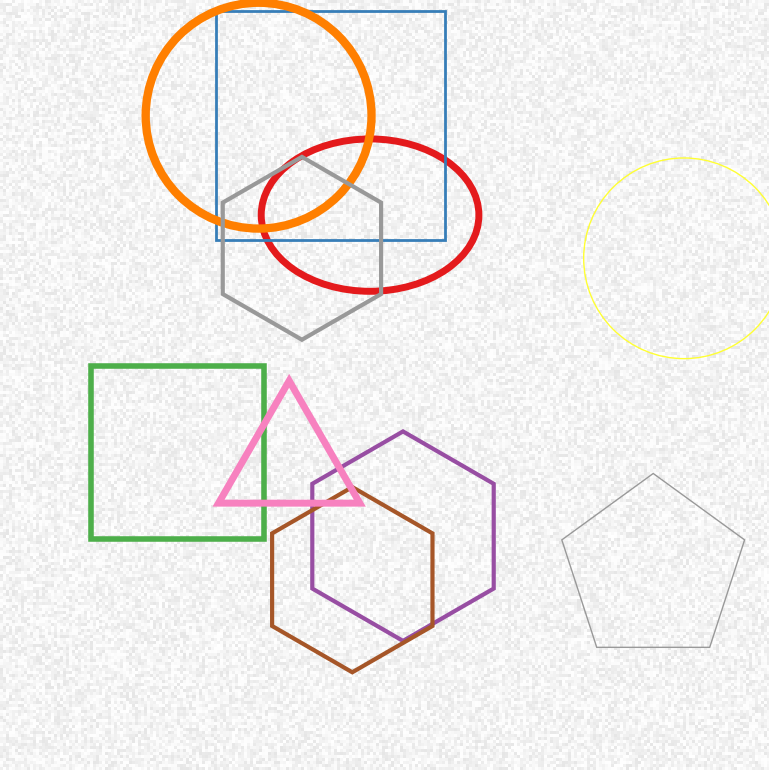[{"shape": "oval", "thickness": 2.5, "radius": 0.71, "center": [0.481, 0.721]}, {"shape": "square", "thickness": 1, "radius": 0.74, "center": [0.429, 0.837]}, {"shape": "square", "thickness": 2, "radius": 0.56, "center": [0.231, 0.413]}, {"shape": "hexagon", "thickness": 1.5, "radius": 0.68, "center": [0.523, 0.304]}, {"shape": "circle", "thickness": 3, "radius": 0.73, "center": [0.336, 0.85]}, {"shape": "circle", "thickness": 0.5, "radius": 0.65, "center": [0.888, 0.665]}, {"shape": "hexagon", "thickness": 1.5, "radius": 0.6, "center": [0.458, 0.247]}, {"shape": "triangle", "thickness": 2.5, "radius": 0.53, "center": [0.376, 0.4]}, {"shape": "pentagon", "thickness": 0.5, "radius": 0.62, "center": [0.848, 0.26]}, {"shape": "hexagon", "thickness": 1.5, "radius": 0.59, "center": [0.392, 0.678]}]